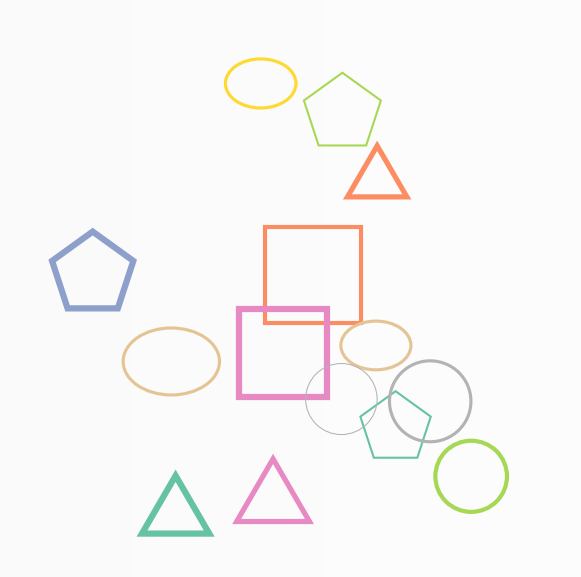[{"shape": "triangle", "thickness": 3, "radius": 0.33, "center": [0.302, 0.109]}, {"shape": "pentagon", "thickness": 1, "radius": 0.32, "center": [0.681, 0.258]}, {"shape": "triangle", "thickness": 2.5, "radius": 0.29, "center": [0.649, 0.688]}, {"shape": "square", "thickness": 2, "radius": 0.41, "center": [0.539, 0.523]}, {"shape": "pentagon", "thickness": 3, "radius": 0.37, "center": [0.159, 0.525]}, {"shape": "triangle", "thickness": 2.5, "radius": 0.36, "center": [0.47, 0.132]}, {"shape": "square", "thickness": 3, "radius": 0.38, "center": [0.487, 0.388]}, {"shape": "circle", "thickness": 2, "radius": 0.31, "center": [0.811, 0.174]}, {"shape": "pentagon", "thickness": 1, "radius": 0.35, "center": [0.589, 0.804]}, {"shape": "oval", "thickness": 1.5, "radius": 0.3, "center": [0.449, 0.855]}, {"shape": "oval", "thickness": 1.5, "radius": 0.3, "center": [0.647, 0.401]}, {"shape": "oval", "thickness": 1.5, "radius": 0.41, "center": [0.295, 0.373]}, {"shape": "circle", "thickness": 1.5, "radius": 0.35, "center": [0.74, 0.304]}, {"shape": "circle", "thickness": 0.5, "radius": 0.31, "center": [0.587, 0.308]}]